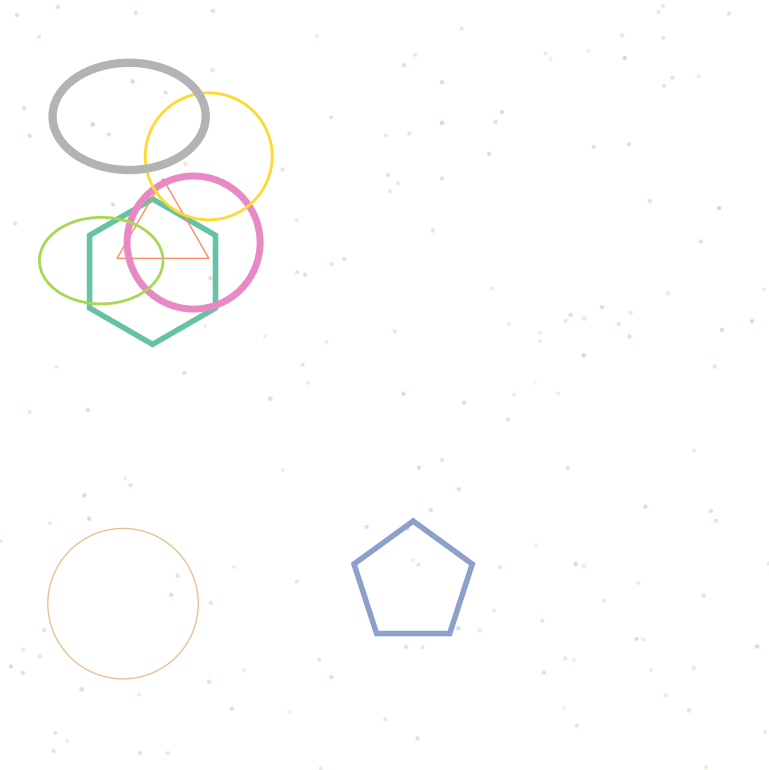[{"shape": "hexagon", "thickness": 2, "radius": 0.47, "center": [0.198, 0.647]}, {"shape": "triangle", "thickness": 0.5, "radius": 0.34, "center": [0.212, 0.699]}, {"shape": "pentagon", "thickness": 2, "radius": 0.4, "center": [0.537, 0.243]}, {"shape": "circle", "thickness": 2.5, "radius": 0.43, "center": [0.251, 0.685]}, {"shape": "oval", "thickness": 1, "radius": 0.4, "center": [0.131, 0.662]}, {"shape": "circle", "thickness": 1, "radius": 0.41, "center": [0.271, 0.797]}, {"shape": "circle", "thickness": 0.5, "radius": 0.49, "center": [0.16, 0.216]}, {"shape": "oval", "thickness": 3, "radius": 0.5, "center": [0.168, 0.849]}]